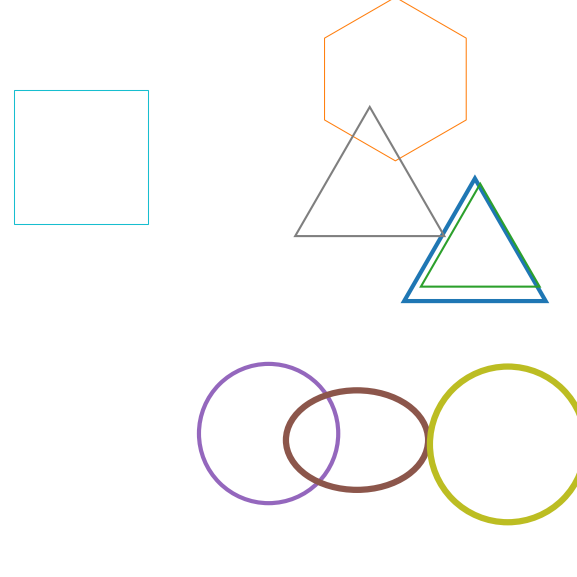[{"shape": "triangle", "thickness": 2, "radius": 0.71, "center": [0.822, 0.549]}, {"shape": "hexagon", "thickness": 0.5, "radius": 0.71, "center": [0.685, 0.862]}, {"shape": "triangle", "thickness": 1, "radius": 0.59, "center": [0.832, 0.562]}, {"shape": "circle", "thickness": 2, "radius": 0.6, "center": [0.465, 0.248]}, {"shape": "oval", "thickness": 3, "radius": 0.62, "center": [0.618, 0.237]}, {"shape": "triangle", "thickness": 1, "radius": 0.75, "center": [0.64, 0.665]}, {"shape": "circle", "thickness": 3, "radius": 0.67, "center": [0.879, 0.23]}, {"shape": "square", "thickness": 0.5, "radius": 0.58, "center": [0.14, 0.727]}]